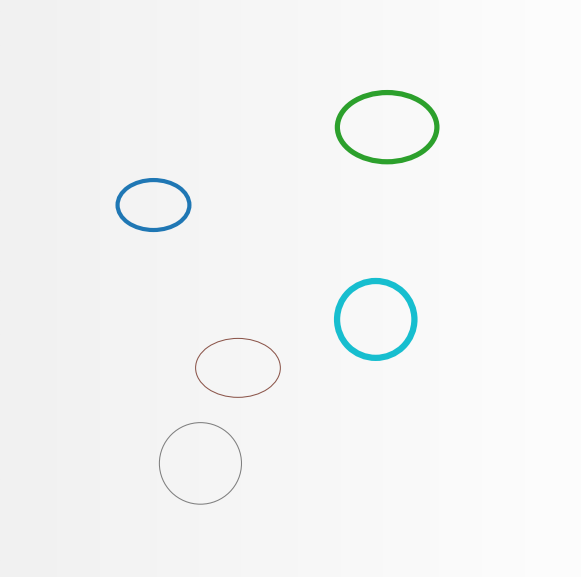[{"shape": "oval", "thickness": 2, "radius": 0.31, "center": [0.264, 0.644]}, {"shape": "oval", "thickness": 2.5, "radius": 0.43, "center": [0.666, 0.779]}, {"shape": "oval", "thickness": 0.5, "radius": 0.36, "center": [0.409, 0.362]}, {"shape": "circle", "thickness": 0.5, "radius": 0.35, "center": [0.345, 0.197]}, {"shape": "circle", "thickness": 3, "radius": 0.33, "center": [0.646, 0.446]}]